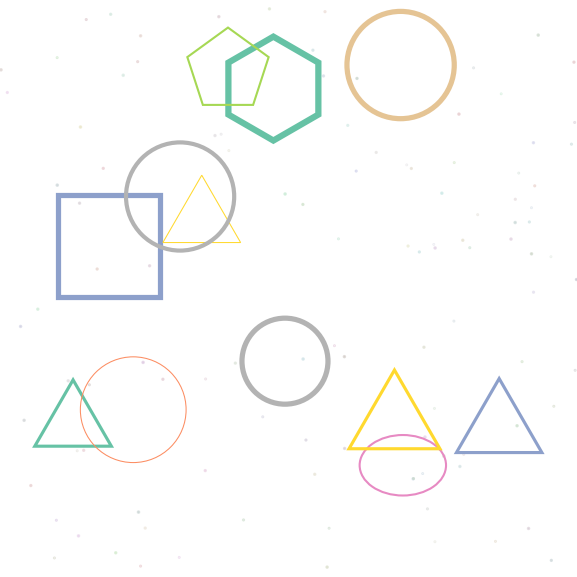[{"shape": "triangle", "thickness": 1.5, "radius": 0.38, "center": [0.127, 0.265]}, {"shape": "hexagon", "thickness": 3, "radius": 0.45, "center": [0.473, 0.846]}, {"shape": "circle", "thickness": 0.5, "radius": 0.46, "center": [0.231, 0.29]}, {"shape": "square", "thickness": 2.5, "radius": 0.44, "center": [0.189, 0.573]}, {"shape": "triangle", "thickness": 1.5, "radius": 0.43, "center": [0.864, 0.258]}, {"shape": "oval", "thickness": 1, "radius": 0.37, "center": [0.698, 0.193]}, {"shape": "pentagon", "thickness": 1, "radius": 0.37, "center": [0.395, 0.877]}, {"shape": "triangle", "thickness": 0.5, "radius": 0.39, "center": [0.349, 0.618]}, {"shape": "triangle", "thickness": 1.5, "radius": 0.45, "center": [0.683, 0.268]}, {"shape": "circle", "thickness": 2.5, "radius": 0.46, "center": [0.694, 0.887]}, {"shape": "circle", "thickness": 2, "radius": 0.47, "center": [0.312, 0.659]}, {"shape": "circle", "thickness": 2.5, "radius": 0.37, "center": [0.493, 0.374]}]